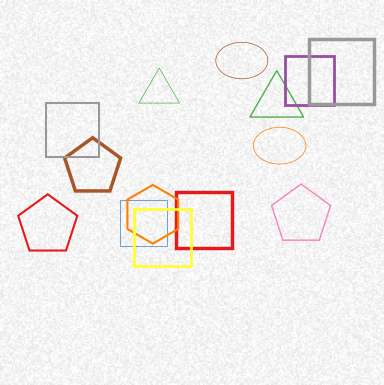[{"shape": "pentagon", "thickness": 1.5, "radius": 0.4, "center": [0.124, 0.415]}, {"shape": "square", "thickness": 2.5, "radius": 0.36, "center": [0.53, 0.428]}, {"shape": "square", "thickness": 0.5, "radius": 0.3, "center": [0.373, 0.421]}, {"shape": "triangle", "thickness": 1, "radius": 0.4, "center": [0.719, 0.736]}, {"shape": "triangle", "thickness": 0.5, "radius": 0.3, "center": [0.414, 0.763]}, {"shape": "square", "thickness": 2, "radius": 0.32, "center": [0.804, 0.791]}, {"shape": "oval", "thickness": 0.5, "radius": 0.34, "center": [0.726, 0.622]}, {"shape": "hexagon", "thickness": 1.5, "radius": 0.38, "center": [0.397, 0.443]}, {"shape": "square", "thickness": 2, "radius": 0.37, "center": [0.422, 0.383]}, {"shape": "oval", "thickness": 0.5, "radius": 0.34, "center": [0.628, 0.843]}, {"shape": "pentagon", "thickness": 2.5, "radius": 0.38, "center": [0.241, 0.566]}, {"shape": "pentagon", "thickness": 1, "radius": 0.4, "center": [0.782, 0.441]}, {"shape": "square", "thickness": 1.5, "radius": 0.35, "center": [0.189, 0.662]}, {"shape": "square", "thickness": 2.5, "radius": 0.42, "center": [0.887, 0.814]}]